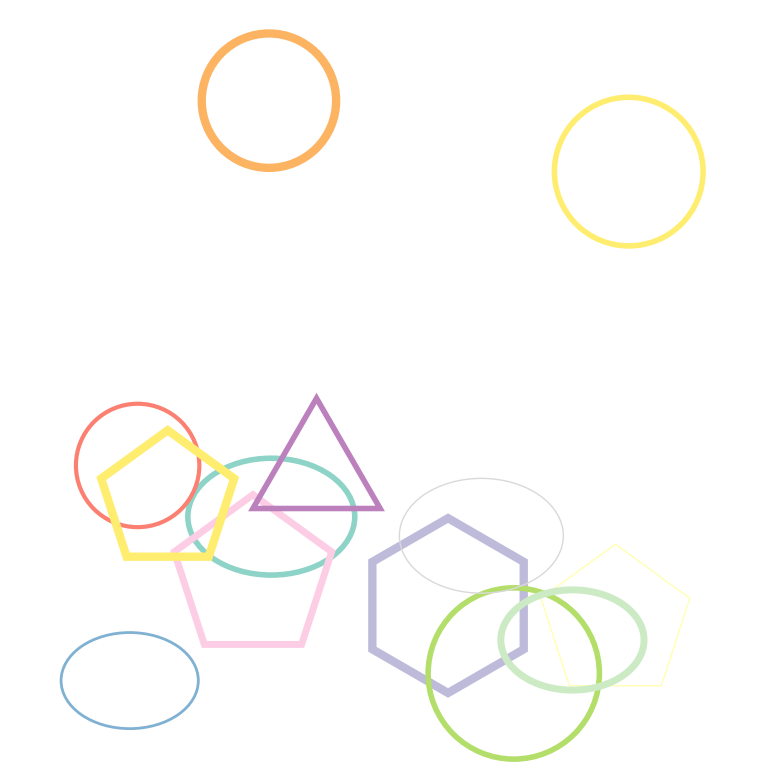[{"shape": "oval", "thickness": 2, "radius": 0.54, "center": [0.352, 0.329]}, {"shape": "pentagon", "thickness": 0.5, "radius": 0.51, "center": [0.799, 0.192]}, {"shape": "hexagon", "thickness": 3, "radius": 0.57, "center": [0.582, 0.214]}, {"shape": "circle", "thickness": 1.5, "radius": 0.4, "center": [0.179, 0.396]}, {"shape": "oval", "thickness": 1, "radius": 0.45, "center": [0.168, 0.116]}, {"shape": "circle", "thickness": 3, "radius": 0.44, "center": [0.349, 0.869]}, {"shape": "circle", "thickness": 2, "radius": 0.56, "center": [0.667, 0.125]}, {"shape": "pentagon", "thickness": 2.5, "radius": 0.54, "center": [0.329, 0.25]}, {"shape": "oval", "thickness": 0.5, "radius": 0.53, "center": [0.625, 0.304]}, {"shape": "triangle", "thickness": 2, "radius": 0.48, "center": [0.411, 0.387]}, {"shape": "oval", "thickness": 2.5, "radius": 0.47, "center": [0.743, 0.169]}, {"shape": "pentagon", "thickness": 3, "radius": 0.45, "center": [0.218, 0.35]}, {"shape": "circle", "thickness": 2, "radius": 0.48, "center": [0.817, 0.777]}]